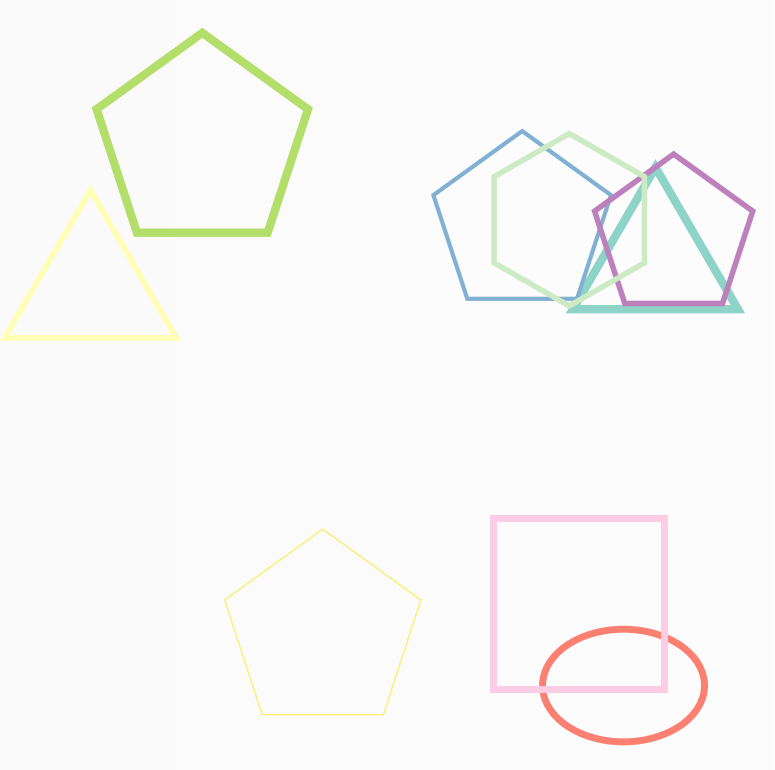[{"shape": "triangle", "thickness": 3, "radius": 0.61, "center": [0.846, 0.66]}, {"shape": "triangle", "thickness": 2, "radius": 0.64, "center": [0.117, 0.625]}, {"shape": "oval", "thickness": 2.5, "radius": 0.52, "center": [0.805, 0.11]}, {"shape": "pentagon", "thickness": 1.5, "radius": 0.6, "center": [0.674, 0.709]}, {"shape": "pentagon", "thickness": 3, "radius": 0.72, "center": [0.261, 0.814]}, {"shape": "square", "thickness": 2.5, "radius": 0.55, "center": [0.746, 0.216]}, {"shape": "pentagon", "thickness": 2, "radius": 0.54, "center": [0.869, 0.693]}, {"shape": "hexagon", "thickness": 2, "radius": 0.56, "center": [0.735, 0.715]}, {"shape": "pentagon", "thickness": 0.5, "radius": 0.67, "center": [0.416, 0.18]}]